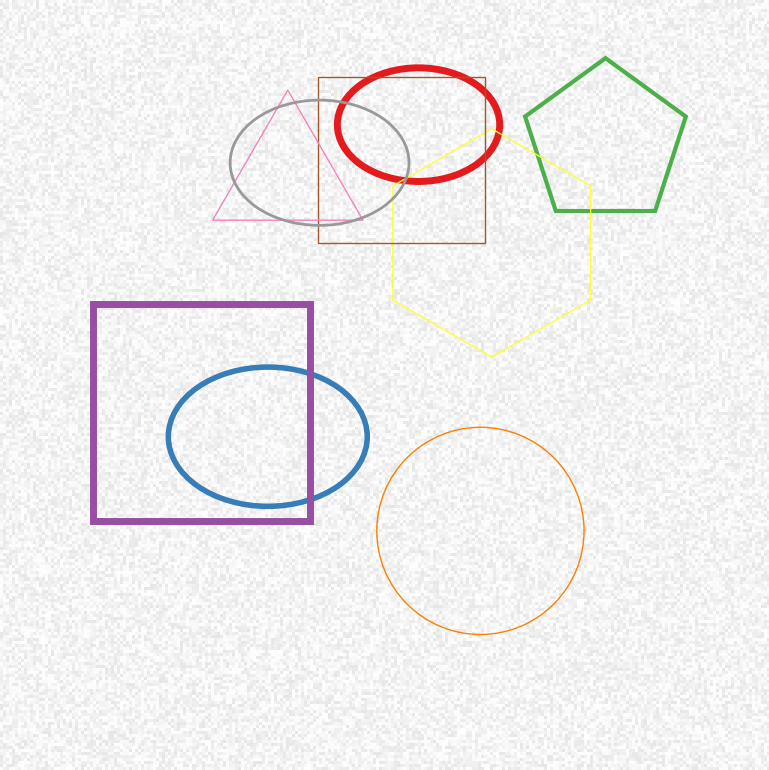[{"shape": "oval", "thickness": 2.5, "radius": 0.53, "center": [0.544, 0.838]}, {"shape": "oval", "thickness": 2, "radius": 0.65, "center": [0.348, 0.433]}, {"shape": "pentagon", "thickness": 1.5, "radius": 0.55, "center": [0.786, 0.815]}, {"shape": "square", "thickness": 2.5, "radius": 0.7, "center": [0.262, 0.464]}, {"shape": "circle", "thickness": 0.5, "radius": 0.67, "center": [0.624, 0.311]}, {"shape": "hexagon", "thickness": 0.5, "radius": 0.74, "center": [0.639, 0.684]}, {"shape": "square", "thickness": 0.5, "radius": 0.54, "center": [0.522, 0.792]}, {"shape": "triangle", "thickness": 0.5, "radius": 0.56, "center": [0.374, 0.77]}, {"shape": "oval", "thickness": 1, "radius": 0.58, "center": [0.415, 0.789]}]